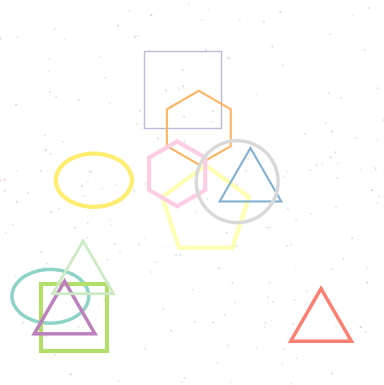[{"shape": "oval", "thickness": 2.5, "radius": 0.5, "center": [0.131, 0.23]}, {"shape": "pentagon", "thickness": 3, "radius": 0.59, "center": [0.534, 0.452]}, {"shape": "square", "thickness": 1, "radius": 0.5, "center": [0.474, 0.768]}, {"shape": "triangle", "thickness": 2.5, "radius": 0.46, "center": [0.834, 0.159]}, {"shape": "triangle", "thickness": 1.5, "radius": 0.46, "center": [0.651, 0.523]}, {"shape": "hexagon", "thickness": 1.5, "radius": 0.48, "center": [0.516, 0.668]}, {"shape": "square", "thickness": 3, "radius": 0.43, "center": [0.192, 0.176]}, {"shape": "hexagon", "thickness": 3, "radius": 0.42, "center": [0.46, 0.549]}, {"shape": "circle", "thickness": 2.5, "radius": 0.53, "center": [0.616, 0.528]}, {"shape": "triangle", "thickness": 2.5, "radius": 0.46, "center": [0.168, 0.179]}, {"shape": "triangle", "thickness": 2, "radius": 0.46, "center": [0.216, 0.283]}, {"shape": "oval", "thickness": 3, "radius": 0.49, "center": [0.244, 0.532]}]